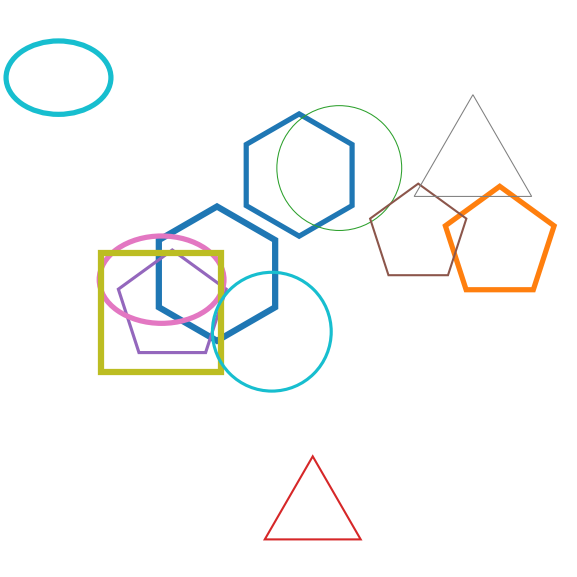[{"shape": "hexagon", "thickness": 2.5, "radius": 0.53, "center": [0.518, 0.696]}, {"shape": "hexagon", "thickness": 3, "radius": 0.58, "center": [0.376, 0.525]}, {"shape": "pentagon", "thickness": 2.5, "radius": 0.49, "center": [0.865, 0.578]}, {"shape": "circle", "thickness": 0.5, "radius": 0.54, "center": [0.587, 0.708]}, {"shape": "triangle", "thickness": 1, "radius": 0.48, "center": [0.542, 0.113]}, {"shape": "pentagon", "thickness": 1.5, "radius": 0.49, "center": [0.298, 0.468]}, {"shape": "pentagon", "thickness": 1, "radius": 0.44, "center": [0.724, 0.593]}, {"shape": "oval", "thickness": 2.5, "radius": 0.54, "center": [0.28, 0.515]}, {"shape": "triangle", "thickness": 0.5, "radius": 0.59, "center": [0.819, 0.718]}, {"shape": "square", "thickness": 3, "radius": 0.52, "center": [0.279, 0.458]}, {"shape": "circle", "thickness": 1.5, "radius": 0.51, "center": [0.471, 0.425]}, {"shape": "oval", "thickness": 2.5, "radius": 0.45, "center": [0.101, 0.865]}]